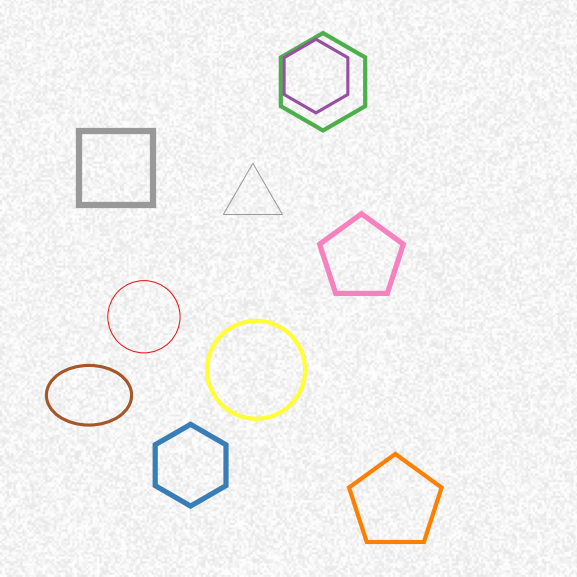[{"shape": "circle", "thickness": 0.5, "radius": 0.31, "center": [0.249, 0.451]}, {"shape": "hexagon", "thickness": 2.5, "radius": 0.35, "center": [0.33, 0.194]}, {"shape": "hexagon", "thickness": 2, "radius": 0.42, "center": [0.559, 0.858]}, {"shape": "hexagon", "thickness": 1.5, "radius": 0.32, "center": [0.547, 0.867]}, {"shape": "pentagon", "thickness": 2, "radius": 0.42, "center": [0.685, 0.129]}, {"shape": "circle", "thickness": 2, "radius": 0.42, "center": [0.444, 0.359]}, {"shape": "oval", "thickness": 1.5, "radius": 0.37, "center": [0.154, 0.315]}, {"shape": "pentagon", "thickness": 2.5, "radius": 0.38, "center": [0.626, 0.553]}, {"shape": "triangle", "thickness": 0.5, "radius": 0.3, "center": [0.438, 0.657]}, {"shape": "square", "thickness": 3, "radius": 0.32, "center": [0.201, 0.708]}]